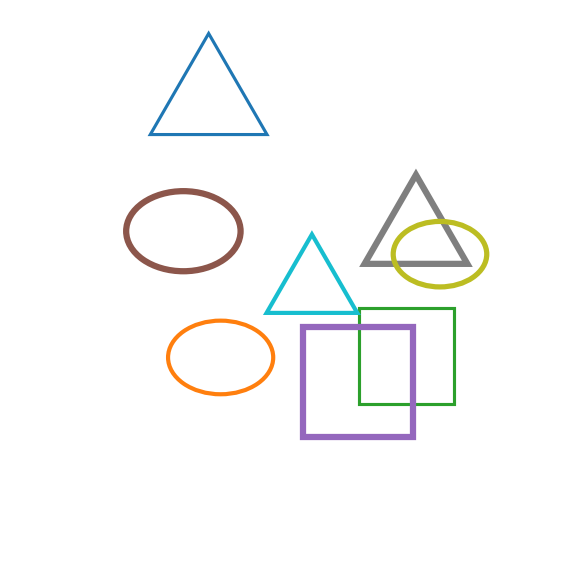[{"shape": "triangle", "thickness": 1.5, "radius": 0.58, "center": [0.361, 0.824]}, {"shape": "oval", "thickness": 2, "radius": 0.46, "center": [0.382, 0.38]}, {"shape": "square", "thickness": 1.5, "radius": 0.41, "center": [0.704, 0.383]}, {"shape": "square", "thickness": 3, "radius": 0.47, "center": [0.62, 0.338]}, {"shape": "oval", "thickness": 3, "radius": 0.5, "center": [0.318, 0.599]}, {"shape": "triangle", "thickness": 3, "radius": 0.51, "center": [0.72, 0.594]}, {"shape": "oval", "thickness": 2.5, "radius": 0.4, "center": [0.762, 0.559]}, {"shape": "triangle", "thickness": 2, "radius": 0.45, "center": [0.54, 0.503]}]